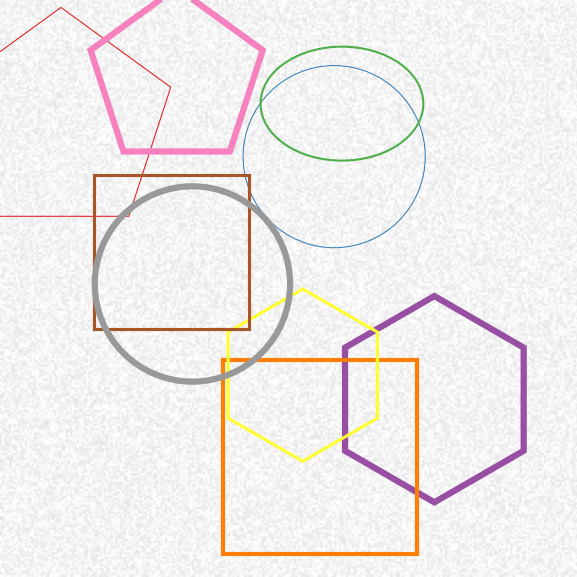[{"shape": "pentagon", "thickness": 0.5, "radius": 1.0, "center": [0.106, 0.786]}, {"shape": "circle", "thickness": 0.5, "radius": 0.79, "center": [0.579, 0.728]}, {"shape": "oval", "thickness": 1, "radius": 0.7, "center": [0.592, 0.82]}, {"shape": "hexagon", "thickness": 3, "radius": 0.89, "center": [0.752, 0.308]}, {"shape": "square", "thickness": 2, "radius": 0.84, "center": [0.555, 0.208]}, {"shape": "hexagon", "thickness": 1.5, "radius": 0.75, "center": [0.524, 0.35]}, {"shape": "square", "thickness": 1.5, "radius": 0.67, "center": [0.297, 0.563]}, {"shape": "pentagon", "thickness": 3, "radius": 0.78, "center": [0.306, 0.864]}, {"shape": "circle", "thickness": 3, "radius": 0.85, "center": [0.333, 0.507]}]